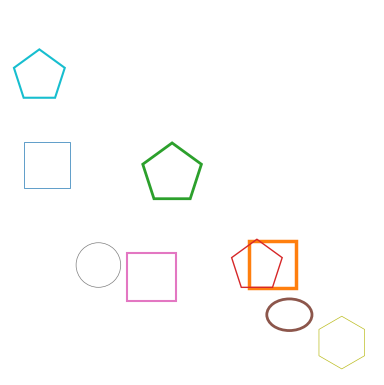[{"shape": "square", "thickness": 0.5, "radius": 0.3, "center": [0.122, 0.571]}, {"shape": "square", "thickness": 2.5, "radius": 0.31, "center": [0.708, 0.312]}, {"shape": "pentagon", "thickness": 2, "radius": 0.4, "center": [0.447, 0.549]}, {"shape": "pentagon", "thickness": 1, "radius": 0.35, "center": [0.667, 0.309]}, {"shape": "oval", "thickness": 2, "radius": 0.29, "center": [0.752, 0.183]}, {"shape": "square", "thickness": 1.5, "radius": 0.31, "center": [0.393, 0.282]}, {"shape": "circle", "thickness": 0.5, "radius": 0.29, "center": [0.256, 0.312]}, {"shape": "hexagon", "thickness": 0.5, "radius": 0.34, "center": [0.888, 0.11]}, {"shape": "pentagon", "thickness": 1.5, "radius": 0.35, "center": [0.102, 0.802]}]